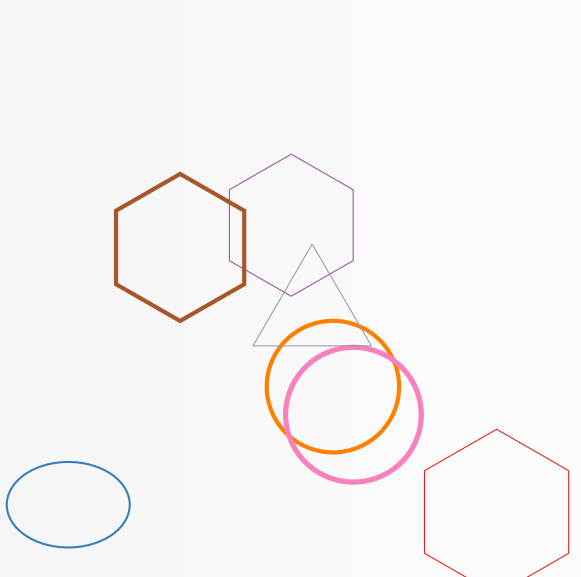[{"shape": "hexagon", "thickness": 0.5, "radius": 0.72, "center": [0.854, 0.113]}, {"shape": "oval", "thickness": 1, "radius": 0.53, "center": [0.117, 0.125]}, {"shape": "hexagon", "thickness": 0.5, "radius": 0.61, "center": [0.501, 0.609]}, {"shape": "circle", "thickness": 2, "radius": 0.57, "center": [0.573, 0.33]}, {"shape": "hexagon", "thickness": 2, "radius": 0.64, "center": [0.31, 0.571]}, {"shape": "circle", "thickness": 2.5, "radius": 0.58, "center": [0.608, 0.281]}, {"shape": "triangle", "thickness": 0.5, "radius": 0.59, "center": [0.537, 0.459]}]